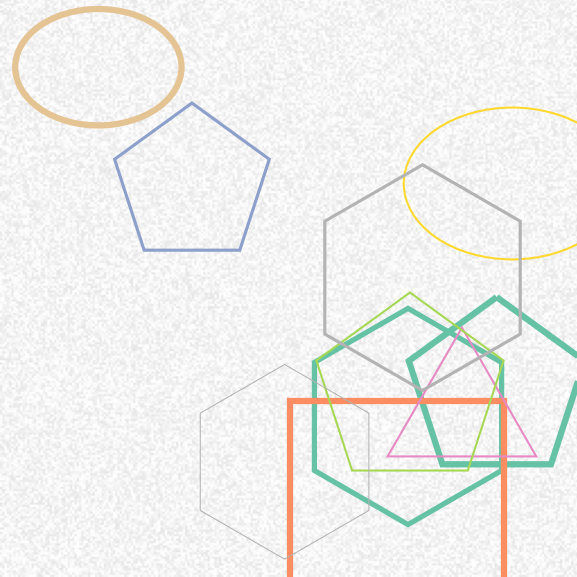[{"shape": "hexagon", "thickness": 2.5, "radius": 0.94, "center": [0.707, 0.278]}, {"shape": "pentagon", "thickness": 3, "radius": 0.8, "center": [0.86, 0.325]}, {"shape": "square", "thickness": 3, "radius": 0.92, "center": [0.688, 0.119]}, {"shape": "pentagon", "thickness": 1.5, "radius": 0.7, "center": [0.332, 0.68]}, {"shape": "triangle", "thickness": 1, "radius": 0.74, "center": [0.8, 0.283]}, {"shape": "pentagon", "thickness": 1, "radius": 0.85, "center": [0.71, 0.322]}, {"shape": "oval", "thickness": 1, "radius": 0.94, "center": [0.887, 0.681]}, {"shape": "oval", "thickness": 3, "radius": 0.72, "center": [0.17, 0.883]}, {"shape": "hexagon", "thickness": 0.5, "radius": 0.84, "center": [0.493, 0.199]}, {"shape": "hexagon", "thickness": 1.5, "radius": 0.98, "center": [0.732, 0.518]}]